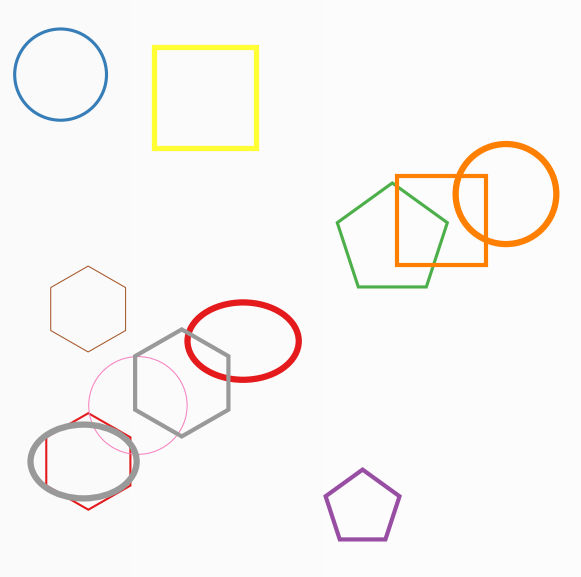[{"shape": "oval", "thickness": 3, "radius": 0.48, "center": [0.418, 0.408]}, {"shape": "hexagon", "thickness": 1, "radius": 0.42, "center": [0.152, 0.2]}, {"shape": "circle", "thickness": 1.5, "radius": 0.39, "center": [0.104, 0.87]}, {"shape": "pentagon", "thickness": 1.5, "radius": 0.5, "center": [0.675, 0.583]}, {"shape": "pentagon", "thickness": 2, "radius": 0.33, "center": [0.624, 0.119]}, {"shape": "square", "thickness": 2, "radius": 0.38, "center": [0.759, 0.617]}, {"shape": "circle", "thickness": 3, "radius": 0.43, "center": [0.871, 0.663]}, {"shape": "square", "thickness": 2.5, "radius": 0.44, "center": [0.352, 0.83]}, {"shape": "hexagon", "thickness": 0.5, "radius": 0.37, "center": [0.152, 0.464]}, {"shape": "circle", "thickness": 0.5, "radius": 0.42, "center": [0.237, 0.297]}, {"shape": "oval", "thickness": 3, "radius": 0.46, "center": [0.144, 0.2]}, {"shape": "hexagon", "thickness": 2, "radius": 0.46, "center": [0.313, 0.336]}]